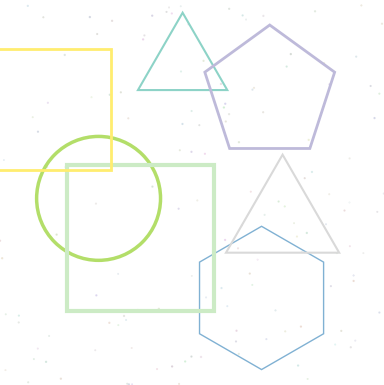[{"shape": "triangle", "thickness": 1.5, "radius": 0.67, "center": [0.474, 0.833]}, {"shape": "pentagon", "thickness": 2, "radius": 0.89, "center": [0.701, 0.758]}, {"shape": "hexagon", "thickness": 1, "radius": 0.93, "center": [0.679, 0.226]}, {"shape": "circle", "thickness": 2.5, "radius": 0.8, "center": [0.256, 0.485]}, {"shape": "triangle", "thickness": 1.5, "radius": 0.85, "center": [0.734, 0.429]}, {"shape": "square", "thickness": 3, "radius": 0.95, "center": [0.365, 0.382]}, {"shape": "square", "thickness": 2, "radius": 0.79, "center": [0.13, 0.716]}]